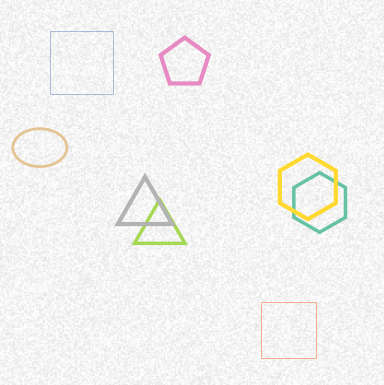[{"shape": "hexagon", "thickness": 2.5, "radius": 0.39, "center": [0.83, 0.474]}, {"shape": "square", "thickness": 0.5, "radius": 0.36, "center": [0.749, 0.143]}, {"shape": "square", "thickness": 0.5, "radius": 0.41, "center": [0.212, 0.837]}, {"shape": "pentagon", "thickness": 3, "radius": 0.33, "center": [0.48, 0.836]}, {"shape": "triangle", "thickness": 2.5, "radius": 0.38, "center": [0.415, 0.406]}, {"shape": "hexagon", "thickness": 3, "radius": 0.42, "center": [0.8, 0.515]}, {"shape": "oval", "thickness": 2, "radius": 0.35, "center": [0.104, 0.617]}, {"shape": "triangle", "thickness": 3, "radius": 0.41, "center": [0.377, 0.459]}]